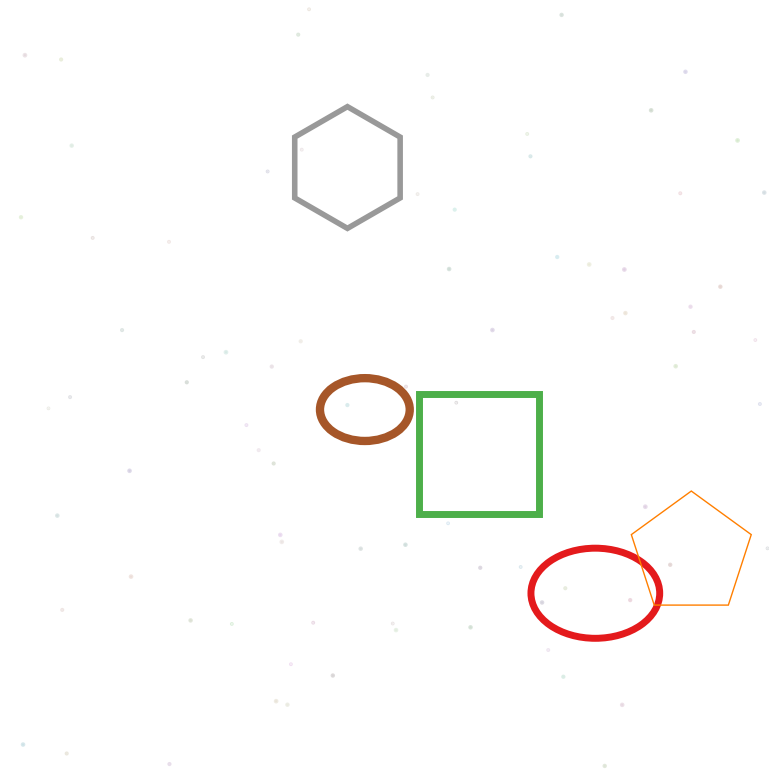[{"shape": "oval", "thickness": 2.5, "radius": 0.42, "center": [0.773, 0.23]}, {"shape": "square", "thickness": 2.5, "radius": 0.39, "center": [0.622, 0.41]}, {"shape": "pentagon", "thickness": 0.5, "radius": 0.41, "center": [0.898, 0.28]}, {"shape": "oval", "thickness": 3, "radius": 0.29, "center": [0.474, 0.468]}, {"shape": "hexagon", "thickness": 2, "radius": 0.4, "center": [0.451, 0.782]}]